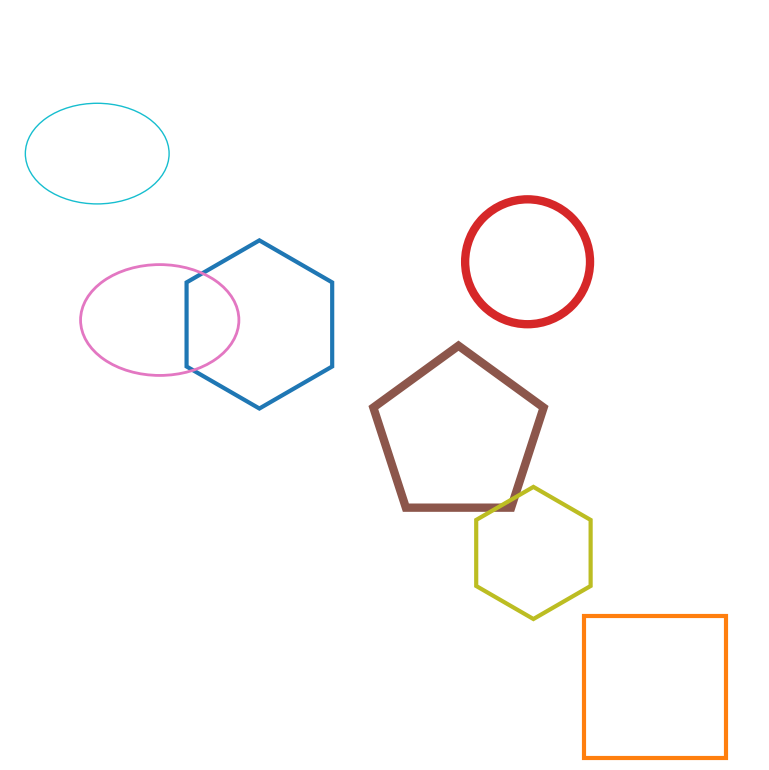[{"shape": "hexagon", "thickness": 1.5, "radius": 0.55, "center": [0.337, 0.579]}, {"shape": "square", "thickness": 1.5, "radius": 0.46, "center": [0.851, 0.108]}, {"shape": "circle", "thickness": 3, "radius": 0.41, "center": [0.685, 0.66]}, {"shape": "pentagon", "thickness": 3, "radius": 0.58, "center": [0.595, 0.435]}, {"shape": "oval", "thickness": 1, "radius": 0.51, "center": [0.207, 0.584]}, {"shape": "hexagon", "thickness": 1.5, "radius": 0.43, "center": [0.693, 0.282]}, {"shape": "oval", "thickness": 0.5, "radius": 0.47, "center": [0.126, 0.801]}]